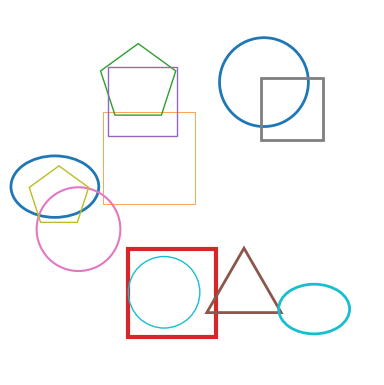[{"shape": "circle", "thickness": 2, "radius": 0.58, "center": [0.686, 0.787]}, {"shape": "oval", "thickness": 2, "radius": 0.57, "center": [0.143, 0.515]}, {"shape": "square", "thickness": 0.5, "radius": 0.6, "center": [0.388, 0.59]}, {"shape": "pentagon", "thickness": 1, "radius": 0.51, "center": [0.359, 0.784]}, {"shape": "square", "thickness": 3, "radius": 0.57, "center": [0.446, 0.239]}, {"shape": "square", "thickness": 1, "radius": 0.45, "center": [0.37, 0.737]}, {"shape": "triangle", "thickness": 2, "radius": 0.56, "center": [0.634, 0.244]}, {"shape": "circle", "thickness": 1.5, "radius": 0.54, "center": [0.204, 0.405]}, {"shape": "square", "thickness": 2, "radius": 0.4, "center": [0.759, 0.717]}, {"shape": "pentagon", "thickness": 1, "radius": 0.41, "center": [0.153, 0.488]}, {"shape": "oval", "thickness": 2, "radius": 0.46, "center": [0.816, 0.197]}, {"shape": "circle", "thickness": 1, "radius": 0.46, "center": [0.426, 0.241]}]